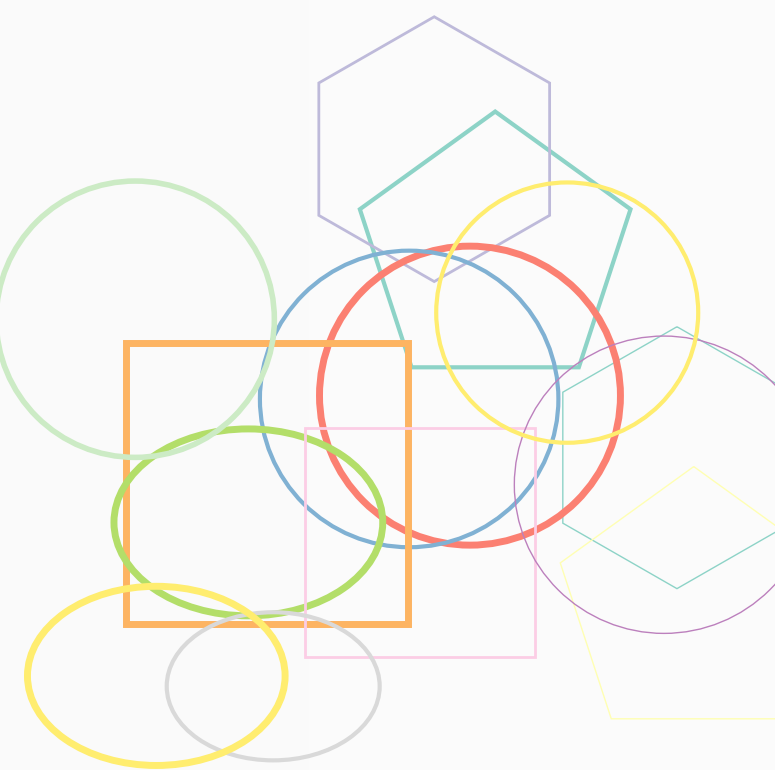[{"shape": "hexagon", "thickness": 0.5, "radius": 0.85, "center": [0.873, 0.406]}, {"shape": "pentagon", "thickness": 1.5, "radius": 0.92, "center": [0.639, 0.672]}, {"shape": "pentagon", "thickness": 0.5, "radius": 0.91, "center": [0.895, 0.213]}, {"shape": "hexagon", "thickness": 1, "radius": 0.86, "center": [0.56, 0.806]}, {"shape": "circle", "thickness": 2.5, "radius": 0.97, "center": [0.606, 0.486]}, {"shape": "circle", "thickness": 1.5, "radius": 0.96, "center": [0.528, 0.482]}, {"shape": "square", "thickness": 2.5, "radius": 0.91, "center": [0.345, 0.372]}, {"shape": "oval", "thickness": 2.5, "radius": 0.87, "center": [0.32, 0.322]}, {"shape": "square", "thickness": 1, "radius": 0.74, "center": [0.541, 0.295]}, {"shape": "oval", "thickness": 1.5, "radius": 0.69, "center": [0.353, 0.109]}, {"shape": "circle", "thickness": 0.5, "radius": 0.97, "center": [0.857, 0.37]}, {"shape": "circle", "thickness": 2, "radius": 0.9, "center": [0.175, 0.585]}, {"shape": "circle", "thickness": 1.5, "radius": 0.85, "center": [0.732, 0.594]}, {"shape": "oval", "thickness": 2.5, "radius": 0.83, "center": [0.202, 0.122]}]